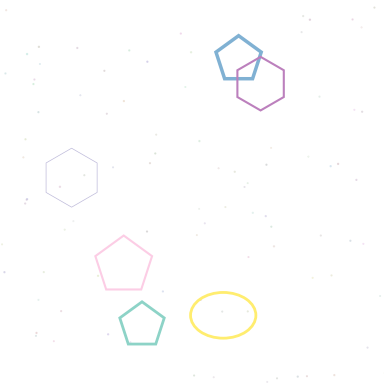[{"shape": "pentagon", "thickness": 2, "radius": 0.3, "center": [0.369, 0.155]}, {"shape": "hexagon", "thickness": 0.5, "radius": 0.38, "center": [0.186, 0.538]}, {"shape": "pentagon", "thickness": 2.5, "radius": 0.31, "center": [0.62, 0.846]}, {"shape": "pentagon", "thickness": 1.5, "radius": 0.39, "center": [0.321, 0.311]}, {"shape": "hexagon", "thickness": 1.5, "radius": 0.35, "center": [0.677, 0.783]}, {"shape": "oval", "thickness": 2, "radius": 0.42, "center": [0.58, 0.181]}]